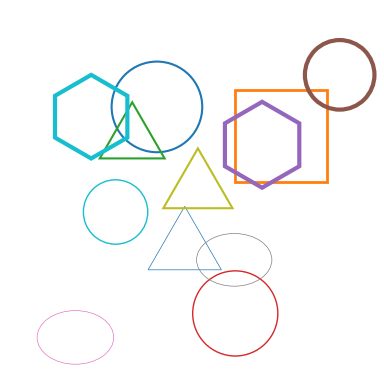[{"shape": "triangle", "thickness": 0.5, "radius": 0.55, "center": [0.48, 0.354]}, {"shape": "circle", "thickness": 1.5, "radius": 0.59, "center": [0.408, 0.722]}, {"shape": "square", "thickness": 2, "radius": 0.6, "center": [0.729, 0.646]}, {"shape": "triangle", "thickness": 1.5, "radius": 0.49, "center": [0.343, 0.637]}, {"shape": "circle", "thickness": 1, "radius": 0.55, "center": [0.611, 0.186]}, {"shape": "hexagon", "thickness": 3, "radius": 0.56, "center": [0.681, 0.624]}, {"shape": "circle", "thickness": 3, "radius": 0.45, "center": [0.882, 0.806]}, {"shape": "oval", "thickness": 0.5, "radius": 0.5, "center": [0.196, 0.124]}, {"shape": "oval", "thickness": 0.5, "radius": 0.49, "center": [0.608, 0.325]}, {"shape": "triangle", "thickness": 1.5, "radius": 0.52, "center": [0.514, 0.511]}, {"shape": "hexagon", "thickness": 3, "radius": 0.54, "center": [0.237, 0.697]}, {"shape": "circle", "thickness": 1, "radius": 0.42, "center": [0.3, 0.449]}]